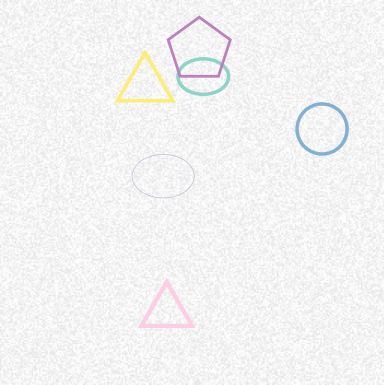[{"shape": "oval", "thickness": 2.5, "radius": 0.33, "center": [0.528, 0.801]}, {"shape": "oval", "thickness": 0.5, "radius": 0.4, "center": [0.424, 0.542]}, {"shape": "circle", "thickness": 2.5, "radius": 0.32, "center": [0.837, 0.665]}, {"shape": "triangle", "thickness": 3, "radius": 0.38, "center": [0.433, 0.192]}, {"shape": "pentagon", "thickness": 2, "radius": 0.42, "center": [0.518, 0.871]}, {"shape": "triangle", "thickness": 2.5, "radius": 0.42, "center": [0.377, 0.78]}]